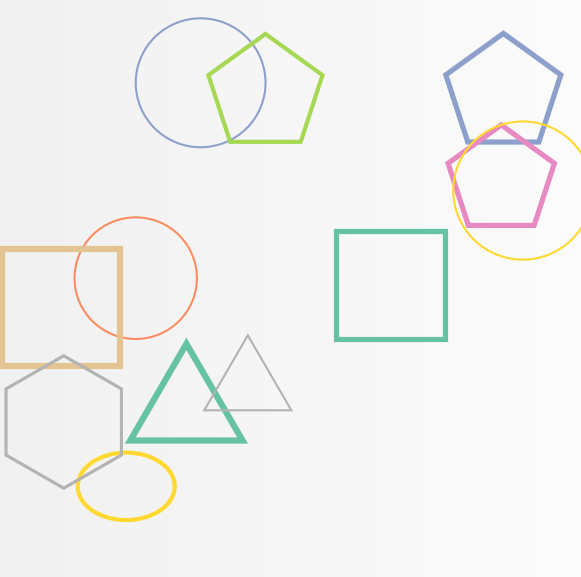[{"shape": "square", "thickness": 2.5, "radius": 0.47, "center": [0.672, 0.506]}, {"shape": "triangle", "thickness": 3, "radius": 0.56, "center": [0.321, 0.292]}, {"shape": "circle", "thickness": 1, "radius": 0.53, "center": [0.233, 0.517]}, {"shape": "pentagon", "thickness": 2.5, "radius": 0.52, "center": [0.866, 0.837]}, {"shape": "circle", "thickness": 1, "radius": 0.56, "center": [0.345, 0.856]}, {"shape": "pentagon", "thickness": 2.5, "radius": 0.48, "center": [0.862, 0.687]}, {"shape": "pentagon", "thickness": 2, "radius": 0.52, "center": [0.457, 0.837]}, {"shape": "oval", "thickness": 2, "radius": 0.42, "center": [0.217, 0.157]}, {"shape": "circle", "thickness": 1, "radius": 0.6, "center": [0.899, 0.669]}, {"shape": "square", "thickness": 3, "radius": 0.51, "center": [0.105, 0.467]}, {"shape": "hexagon", "thickness": 1.5, "radius": 0.57, "center": [0.11, 0.268]}, {"shape": "triangle", "thickness": 1, "radius": 0.43, "center": [0.426, 0.332]}]